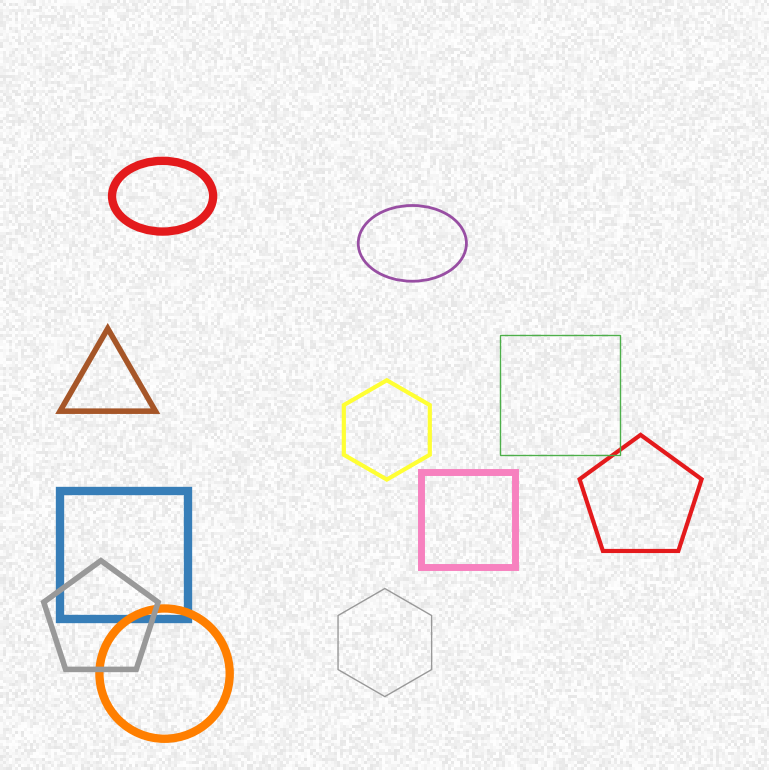[{"shape": "oval", "thickness": 3, "radius": 0.33, "center": [0.211, 0.745]}, {"shape": "pentagon", "thickness": 1.5, "radius": 0.42, "center": [0.832, 0.352]}, {"shape": "square", "thickness": 3, "radius": 0.42, "center": [0.161, 0.279]}, {"shape": "square", "thickness": 0.5, "radius": 0.39, "center": [0.727, 0.487]}, {"shape": "oval", "thickness": 1, "radius": 0.35, "center": [0.535, 0.684]}, {"shape": "circle", "thickness": 3, "radius": 0.42, "center": [0.214, 0.125]}, {"shape": "hexagon", "thickness": 1.5, "radius": 0.32, "center": [0.502, 0.442]}, {"shape": "triangle", "thickness": 2, "radius": 0.36, "center": [0.14, 0.502]}, {"shape": "square", "thickness": 2.5, "radius": 0.31, "center": [0.608, 0.325]}, {"shape": "pentagon", "thickness": 2, "radius": 0.39, "center": [0.131, 0.194]}, {"shape": "hexagon", "thickness": 0.5, "radius": 0.35, "center": [0.5, 0.166]}]